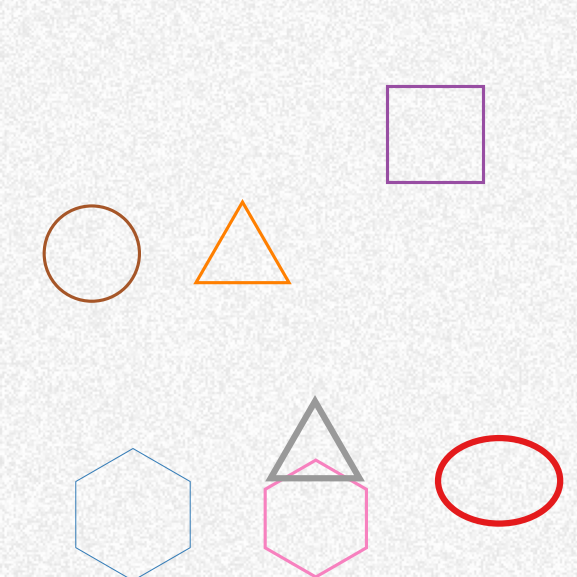[{"shape": "oval", "thickness": 3, "radius": 0.53, "center": [0.864, 0.167]}, {"shape": "hexagon", "thickness": 0.5, "radius": 0.57, "center": [0.23, 0.108]}, {"shape": "square", "thickness": 1.5, "radius": 0.42, "center": [0.753, 0.767]}, {"shape": "triangle", "thickness": 1.5, "radius": 0.47, "center": [0.42, 0.556]}, {"shape": "circle", "thickness": 1.5, "radius": 0.41, "center": [0.159, 0.56]}, {"shape": "hexagon", "thickness": 1.5, "radius": 0.51, "center": [0.547, 0.101]}, {"shape": "triangle", "thickness": 3, "radius": 0.44, "center": [0.545, 0.215]}]